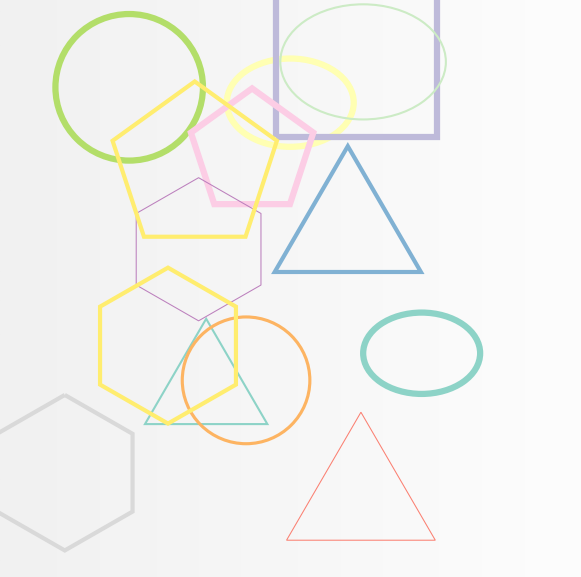[{"shape": "triangle", "thickness": 1, "radius": 0.61, "center": [0.355, 0.326]}, {"shape": "oval", "thickness": 3, "radius": 0.5, "center": [0.725, 0.387]}, {"shape": "oval", "thickness": 3, "radius": 0.55, "center": [0.499, 0.821]}, {"shape": "square", "thickness": 3, "radius": 0.69, "center": [0.613, 0.899]}, {"shape": "triangle", "thickness": 0.5, "radius": 0.74, "center": [0.621, 0.138]}, {"shape": "triangle", "thickness": 2, "radius": 0.73, "center": [0.598, 0.601]}, {"shape": "circle", "thickness": 1.5, "radius": 0.55, "center": [0.423, 0.341]}, {"shape": "circle", "thickness": 3, "radius": 0.63, "center": [0.222, 0.848]}, {"shape": "pentagon", "thickness": 3, "radius": 0.55, "center": [0.434, 0.735]}, {"shape": "hexagon", "thickness": 2, "radius": 0.67, "center": [0.111, 0.181]}, {"shape": "hexagon", "thickness": 0.5, "radius": 0.62, "center": [0.342, 0.568]}, {"shape": "oval", "thickness": 1, "radius": 0.71, "center": [0.625, 0.892]}, {"shape": "hexagon", "thickness": 2, "radius": 0.67, "center": [0.289, 0.401]}, {"shape": "pentagon", "thickness": 2, "radius": 0.74, "center": [0.335, 0.709]}]